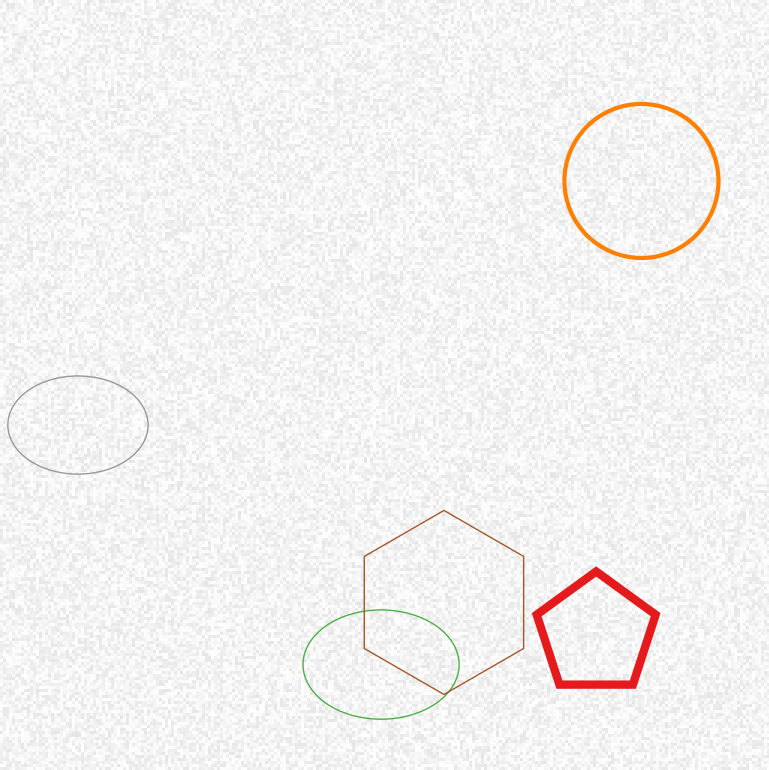[{"shape": "pentagon", "thickness": 3, "radius": 0.41, "center": [0.774, 0.177]}, {"shape": "oval", "thickness": 0.5, "radius": 0.51, "center": [0.495, 0.137]}, {"shape": "circle", "thickness": 1.5, "radius": 0.5, "center": [0.833, 0.765]}, {"shape": "hexagon", "thickness": 0.5, "radius": 0.6, "center": [0.577, 0.218]}, {"shape": "oval", "thickness": 0.5, "radius": 0.46, "center": [0.101, 0.448]}]